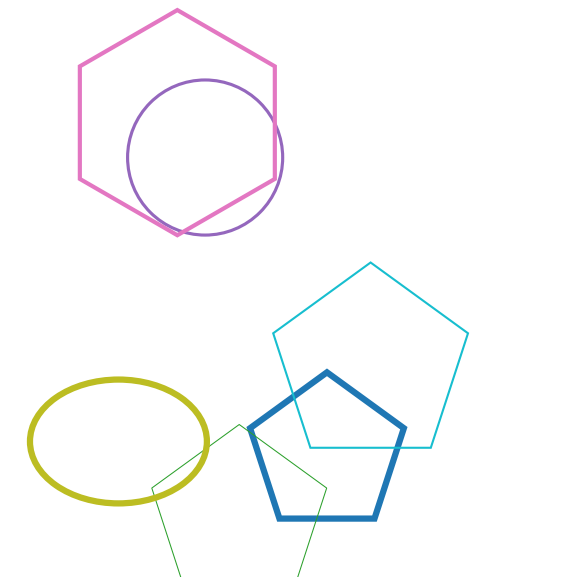[{"shape": "pentagon", "thickness": 3, "radius": 0.7, "center": [0.566, 0.214]}, {"shape": "pentagon", "thickness": 0.5, "radius": 0.8, "center": [0.414, 0.105]}, {"shape": "circle", "thickness": 1.5, "radius": 0.67, "center": [0.355, 0.726]}, {"shape": "hexagon", "thickness": 2, "radius": 0.97, "center": [0.307, 0.787]}, {"shape": "oval", "thickness": 3, "radius": 0.77, "center": [0.205, 0.235]}, {"shape": "pentagon", "thickness": 1, "radius": 0.89, "center": [0.642, 0.367]}]